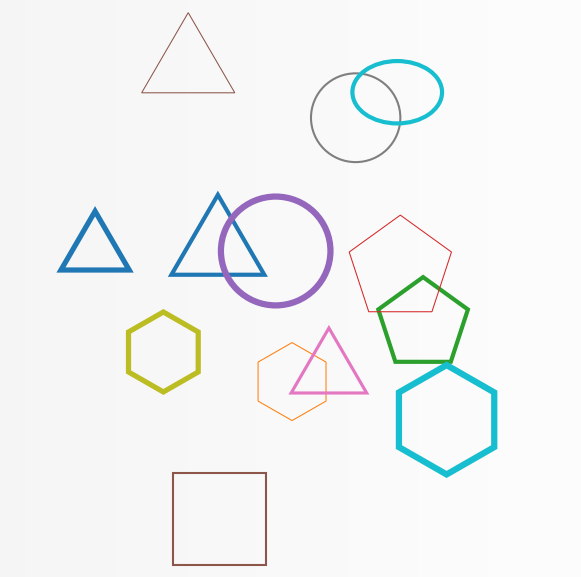[{"shape": "triangle", "thickness": 2, "radius": 0.46, "center": [0.375, 0.57]}, {"shape": "triangle", "thickness": 2.5, "radius": 0.34, "center": [0.164, 0.565]}, {"shape": "hexagon", "thickness": 0.5, "radius": 0.34, "center": [0.502, 0.338]}, {"shape": "pentagon", "thickness": 2, "radius": 0.41, "center": [0.728, 0.438]}, {"shape": "pentagon", "thickness": 0.5, "radius": 0.46, "center": [0.689, 0.534]}, {"shape": "circle", "thickness": 3, "radius": 0.47, "center": [0.474, 0.565]}, {"shape": "triangle", "thickness": 0.5, "radius": 0.46, "center": [0.324, 0.885]}, {"shape": "square", "thickness": 1, "radius": 0.4, "center": [0.378, 0.101]}, {"shape": "triangle", "thickness": 1.5, "radius": 0.38, "center": [0.566, 0.356]}, {"shape": "circle", "thickness": 1, "radius": 0.38, "center": [0.612, 0.795]}, {"shape": "hexagon", "thickness": 2.5, "radius": 0.35, "center": [0.281, 0.39]}, {"shape": "oval", "thickness": 2, "radius": 0.39, "center": [0.683, 0.839]}, {"shape": "hexagon", "thickness": 3, "radius": 0.47, "center": [0.768, 0.272]}]